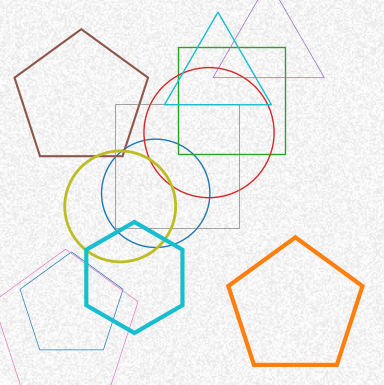[{"shape": "circle", "thickness": 1, "radius": 0.7, "center": [0.404, 0.498]}, {"shape": "pentagon", "thickness": 0.5, "radius": 0.7, "center": [0.186, 0.205]}, {"shape": "pentagon", "thickness": 3, "radius": 0.92, "center": [0.767, 0.2]}, {"shape": "square", "thickness": 1, "radius": 0.69, "center": [0.602, 0.739]}, {"shape": "circle", "thickness": 1, "radius": 0.85, "center": [0.543, 0.656]}, {"shape": "triangle", "thickness": 0.5, "radius": 0.84, "center": [0.698, 0.882]}, {"shape": "pentagon", "thickness": 1.5, "radius": 0.91, "center": [0.211, 0.742]}, {"shape": "pentagon", "thickness": 0.5, "radius": 0.99, "center": [0.171, 0.155]}, {"shape": "square", "thickness": 0.5, "radius": 0.81, "center": [0.459, 0.569]}, {"shape": "circle", "thickness": 2, "radius": 0.72, "center": [0.312, 0.464]}, {"shape": "hexagon", "thickness": 3, "radius": 0.72, "center": [0.349, 0.279]}, {"shape": "triangle", "thickness": 1, "radius": 0.8, "center": [0.566, 0.808]}]